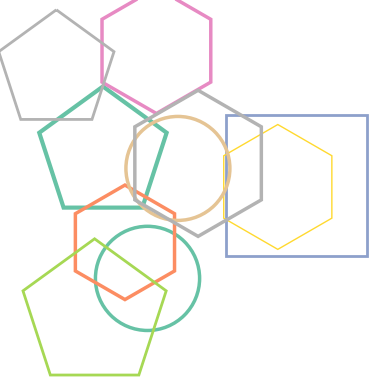[{"shape": "pentagon", "thickness": 3, "radius": 0.87, "center": [0.267, 0.601]}, {"shape": "circle", "thickness": 2.5, "radius": 0.68, "center": [0.383, 0.277]}, {"shape": "hexagon", "thickness": 2.5, "radius": 0.74, "center": [0.325, 0.371]}, {"shape": "square", "thickness": 2, "radius": 0.91, "center": [0.77, 0.519]}, {"shape": "hexagon", "thickness": 2.5, "radius": 0.82, "center": [0.406, 0.868]}, {"shape": "pentagon", "thickness": 2, "radius": 0.98, "center": [0.246, 0.184]}, {"shape": "hexagon", "thickness": 1, "radius": 0.81, "center": [0.722, 0.514]}, {"shape": "circle", "thickness": 2.5, "radius": 0.68, "center": [0.462, 0.563]}, {"shape": "hexagon", "thickness": 2.5, "radius": 0.95, "center": [0.515, 0.576]}, {"shape": "pentagon", "thickness": 2, "radius": 0.79, "center": [0.146, 0.817]}]